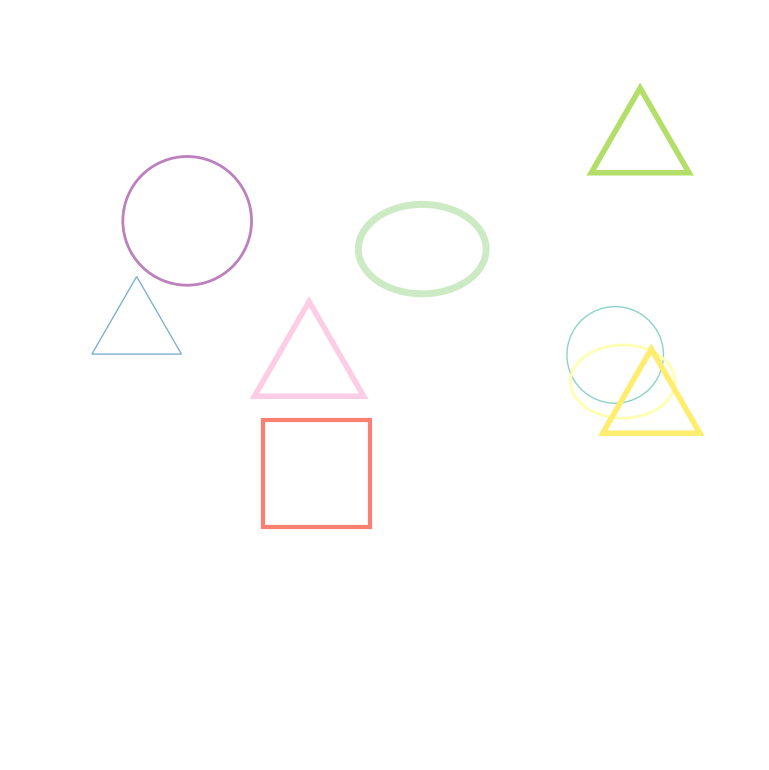[{"shape": "circle", "thickness": 0.5, "radius": 0.31, "center": [0.799, 0.539]}, {"shape": "oval", "thickness": 1, "radius": 0.34, "center": [0.809, 0.504]}, {"shape": "square", "thickness": 1.5, "radius": 0.35, "center": [0.412, 0.386]}, {"shape": "triangle", "thickness": 0.5, "radius": 0.34, "center": [0.177, 0.574]}, {"shape": "triangle", "thickness": 2, "radius": 0.37, "center": [0.831, 0.812]}, {"shape": "triangle", "thickness": 2, "radius": 0.41, "center": [0.401, 0.526]}, {"shape": "circle", "thickness": 1, "radius": 0.42, "center": [0.243, 0.713]}, {"shape": "oval", "thickness": 2.5, "radius": 0.41, "center": [0.548, 0.676]}, {"shape": "triangle", "thickness": 2, "radius": 0.36, "center": [0.846, 0.474]}]